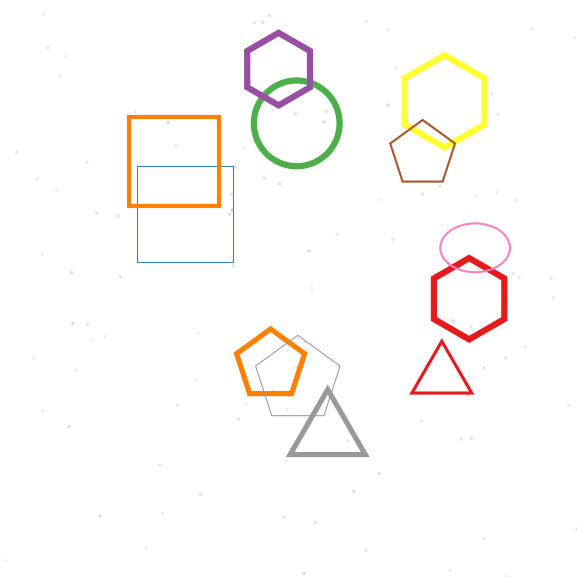[{"shape": "hexagon", "thickness": 3, "radius": 0.35, "center": [0.812, 0.482]}, {"shape": "triangle", "thickness": 1.5, "radius": 0.3, "center": [0.765, 0.348]}, {"shape": "square", "thickness": 0.5, "radius": 0.42, "center": [0.321, 0.628]}, {"shape": "circle", "thickness": 3, "radius": 0.37, "center": [0.514, 0.786]}, {"shape": "hexagon", "thickness": 3, "radius": 0.31, "center": [0.482, 0.879]}, {"shape": "pentagon", "thickness": 2.5, "radius": 0.31, "center": [0.469, 0.368]}, {"shape": "square", "thickness": 2, "radius": 0.39, "center": [0.301, 0.72]}, {"shape": "hexagon", "thickness": 3, "radius": 0.4, "center": [0.77, 0.824]}, {"shape": "pentagon", "thickness": 1, "radius": 0.29, "center": [0.732, 0.732]}, {"shape": "oval", "thickness": 1, "radius": 0.3, "center": [0.823, 0.57]}, {"shape": "triangle", "thickness": 2.5, "radius": 0.38, "center": [0.568, 0.25]}, {"shape": "pentagon", "thickness": 0.5, "radius": 0.38, "center": [0.516, 0.342]}]